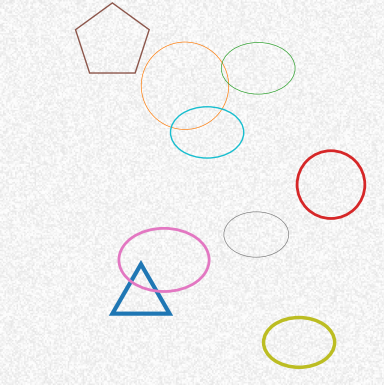[{"shape": "triangle", "thickness": 3, "radius": 0.43, "center": [0.366, 0.228]}, {"shape": "circle", "thickness": 0.5, "radius": 0.57, "center": [0.48, 0.777]}, {"shape": "oval", "thickness": 0.5, "radius": 0.48, "center": [0.671, 0.823]}, {"shape": "circle", "thickness": 2, "radius": 0.44, "center": [0.86, 0.52]}, {"shape": "pentagon", "thickness": 1, "radius": 0.5, "center": [0.292, 0.892]}, {"shape": "oval", "thickness": 2, "radius": 0.59, "center": [0.426, 0.325]}, {"shape": "oval", "thickness": 0.5, "radius": 0.42, "center": [0.666, 0.391]}, {"shape": "oval", "thickness": 2.5, "radius": 0.46, "center": [0.777, 0.111]}, {"shape": "oval", "thickness": 1, "radius": 0.48, "center": [0.538, 0.656]}]